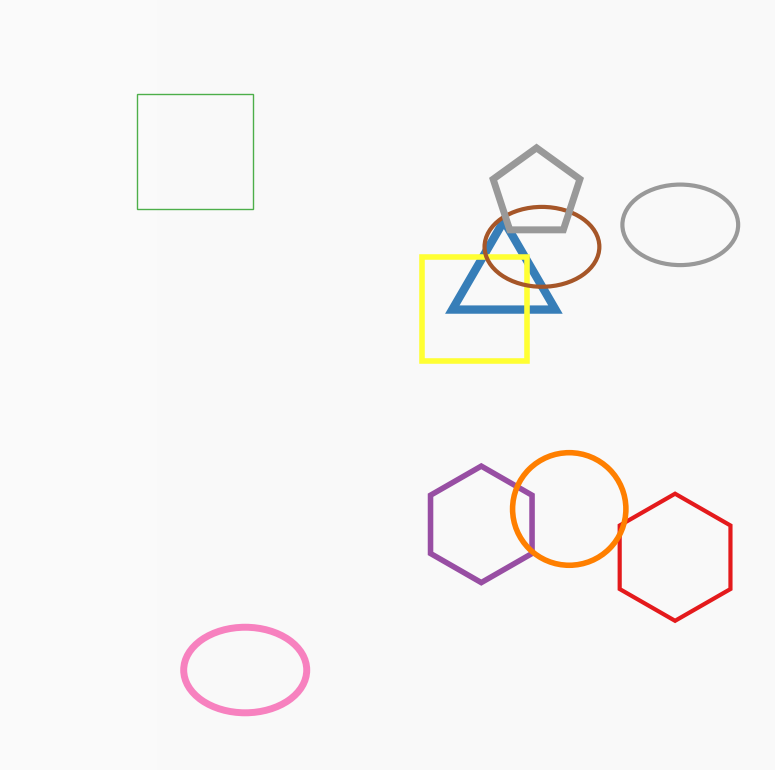[{"shape": "hexagon", "thickness": 1.5, "radius": 0.41, "center": [0.871, 0.276]}, {"shape": "triangle", "thickness": 3, "radius": 0.38, "center": [0.65, 0.636]}, {"shape": "square", "thickness": 0.5, "radius": 0.38, "center": [0.252, 0.803]}, {"shape": "hexagon", "thickness": 2, "radius": 0.38, "center": [0.621, 0.319]}, {"shape": "circle", "thickness": 2, "radius": 0.37, "center": [0.735, 0.339]}, {"shape": "square", "thickness": 2, "radius": 0.34, "center": [0.613, 0.599]}, {"shape": "oval", "thickness": 1.5, "radius": 0.37, "center": [0.699, 0.679]}, {"shape": "oval", "thickness": 2.5, "radius": 0.4, "center": [0.316, 0.13]}, {"shape": "pentagon", "thickness": 2.5, "radius": 0.29, "center": [0.692, 0.749]}, {"shape": "oval", "thickness": 1.5, "radius": 0.37, "center": [0.878, 0.708]}]